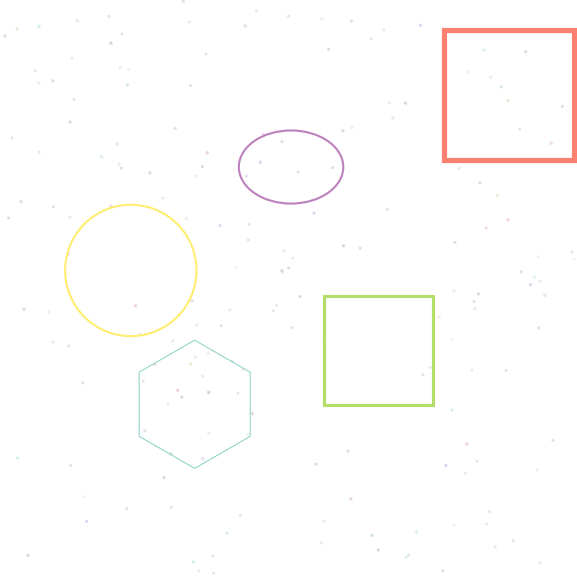[{"shape": "hexagon", "thickness": 0.5, "radius": 0.56, "center": [0.337, 0.299]}, {"shape": "square", "thickness": 2.5, "radius": 0.56, "center": [0.881, 0.835]}, {"shape": "square", "thickness": 1.5, "radius": 0.47, "center": [0.656, 0.393]}, {"shape": "oval", "thickness": 1, "radius": 0.45, "center": [0.504, 0.71]}, {"shape": "circle", "thickness": 1, "radius": 0.57, "center": [0.227, 0.531]}]